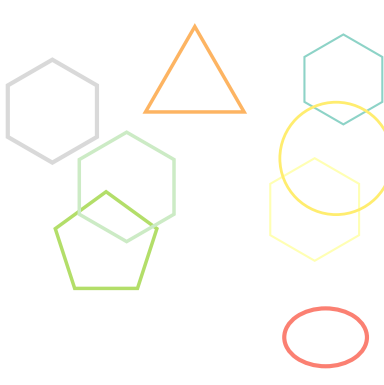[{"shape": "hexagon", "thickness": 1.5, "radius": 0.58, "center": [0.892, 0.794]}, {"shape": "hexagon", "thickness": 1.5, "radius": 0.67, "center": [0.817, 0.456]}, {"shape": "oval", "thickness": 3, "radius": 0.54, "center": [0.846, 0.124]}, {"shape": "triangle", "thickness": 2.5, "radius": 0.74, "center": [0.506, 0.783]}, {"shape": "pentagon", "thickness": 2.5, "radius": 0.69, "center": [0.276, 0.363]}, {"shape": "hexagon", "thickness": 3, "radius": 0.67, "center": [0.136, 0.711]}, {"shape": "hexagon", "thickness": 2.5, "radius": 0.71, "center": [0.329, 0.515]}, {"shape": "circle", "thickness": 2, "radius": 0.73, "center": [0.873, 0.589]}]